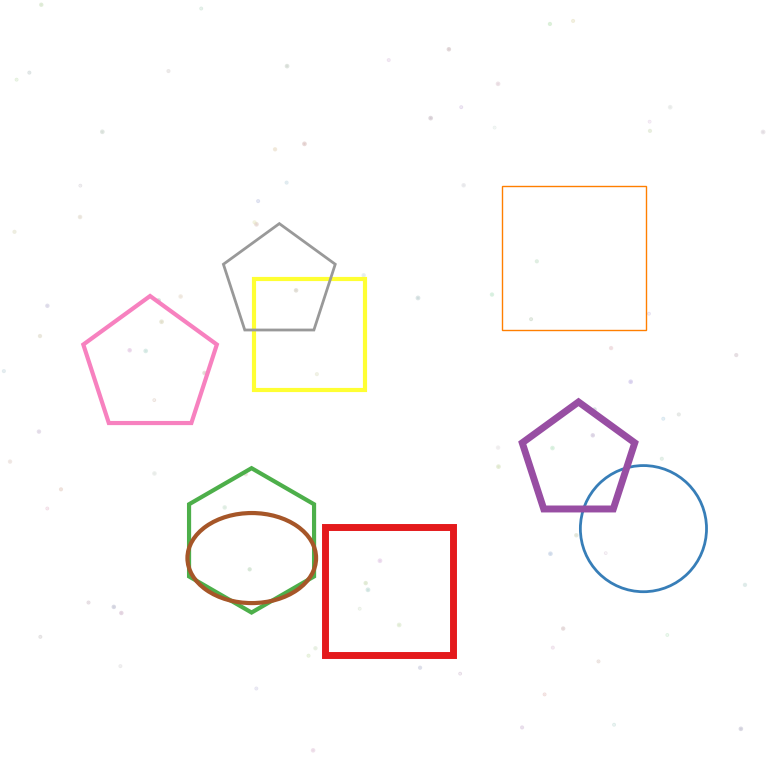[{"shape": "square", "thickness": 2.5, "radius": 0.42, "center": [0.505, 0.232]}, {"shape": "circle", "thickness": 1, "radius": 0.41, "center": [0.836, 0.313]}, {"shape": "hexagon", "thickness": 1.5, "radius": 0.47, "center": [0.327, 0.298]}, {"shape": "pentagon", "thickness": 2.5, "radius": 0.38, "center": [0.751, 0.401]}, {"shape": "square", "thickness": 0.5, "radius": 0.47, "center": [0.746, 0.665]}, {"shape": "square", "thickness": 1.5, "radius": 0.36, "center": [0.402, 0.566]}, {"shape": "oval", "thickness": 1.5, "radius": 0.42, "center": [0.327, 0.275]}, {"shape": "pentagon", "thickness": 1.5, "radius": 0.46, "center": [0.195, 0.524]}, {"shape": "pentagon", "thickness": 1, "radius": 0.38, "center": [0.363, 0.633]}]